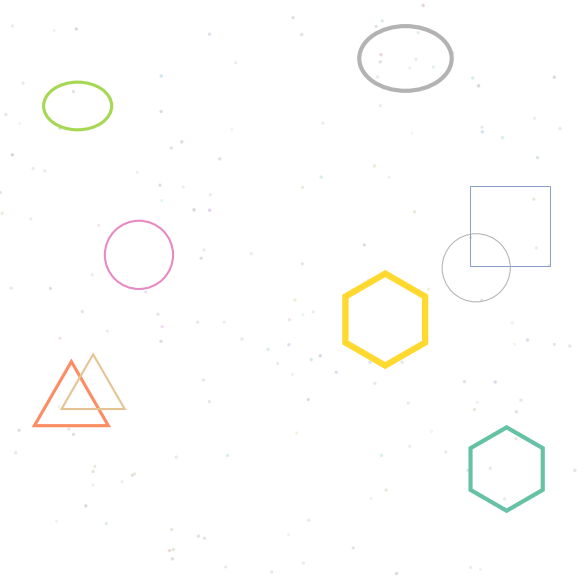[{"shape": "hexagon", "thickness": 2, "radius": 0.36, "center": [0.877, 0.187]}, {"shape": "triangle", "thickness": 1.5, "radius": 0.37, "center": [0.124, 0.299]}, {"shape": "square", "thickness": 0.5, "radius": 0.35, "center": [0.883, 0.608]}, {"shape": "circle", "thickness": 1, "radius": 0.3, "center": [0.241, 0.558]}, {"shape": "oval", "thickness": 1.5, "radius": 0.29, "center": [0.134, 0.816]}, {"shape": "hexagon", "thickness": 3, "radius": 0.4, "center": [0.667, 0.446]}, {"shape": "triangle", "thickness": 1, "radius": 0.32, "center": [0.161, 0.322]}, {"shape": "circle", "thickness": 0.5, "radius": 0.29, "center": [0.825, 0.535]}, {"shape": "oval", "thickness": 2, "radius": 0.4, "center": [0.702, 0.898]}]